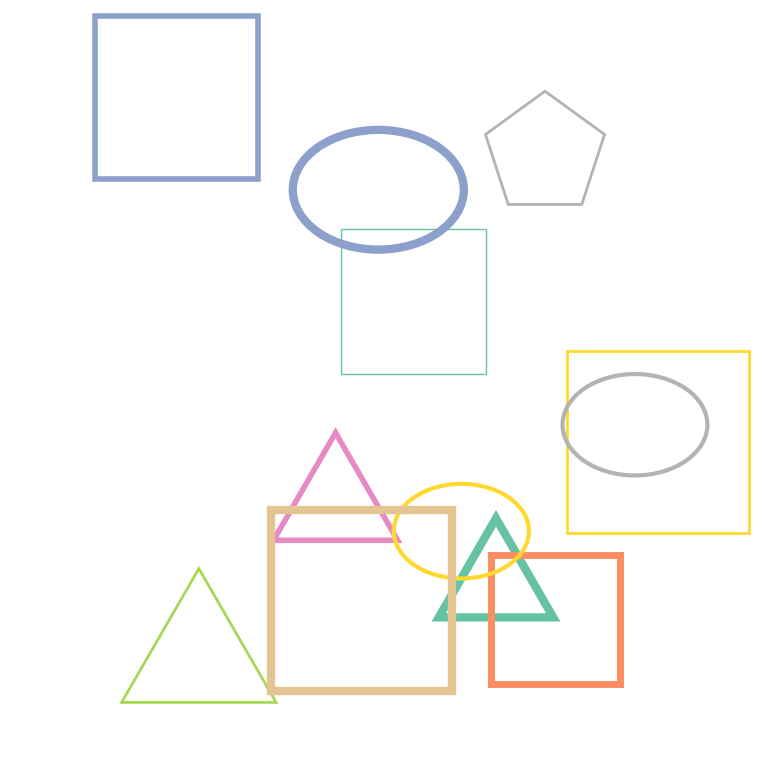[{"shape": "triangle", "thickness": 3, "radius": 0.43, "center": [0.644, 0.241]}, {"shape": "square", "thickness": 0.5, "radius": 0.47, "center": [0.537, 0.609]}, {"shape": "square", "thickness": 2.5, "radius": 0.42, "center": [0.721, 0.195]}, {"shape": "square", "thickness": 2, "radius": 0.53, "center": [0.229, 0.873]}, {"shape": "oval", "thickness": 3, "radius": 0.56, "center": [0.491, 0.754]}, {"shape": "triangle", "thickness": 2, "radius": 0.47, "center": [0.436, 0.345]}, {"shape": "triangle", "thickness": 1, "radius": 0.58, "center": [0.258, 0.146]}, {"shape": "square", "thickness": 1, "radius": 0.59, "center": [0.855, 0.426]}, {"shape": "oval", "thickness": 1.5, "radius": 0.44, "center": [0.599, 0.31]}, {"shape": "square", "thickness": 3, "radius": 0.59, "center": [0.47, 0.22]}, {"shape": "pentagon", "thickness": 1, "radius": 0.41, "center": [0.708, 0.8]}, {"shape": "oval", "thickness": 1.5, "radius": 0.47, "center": [0.825, 0.448]}]